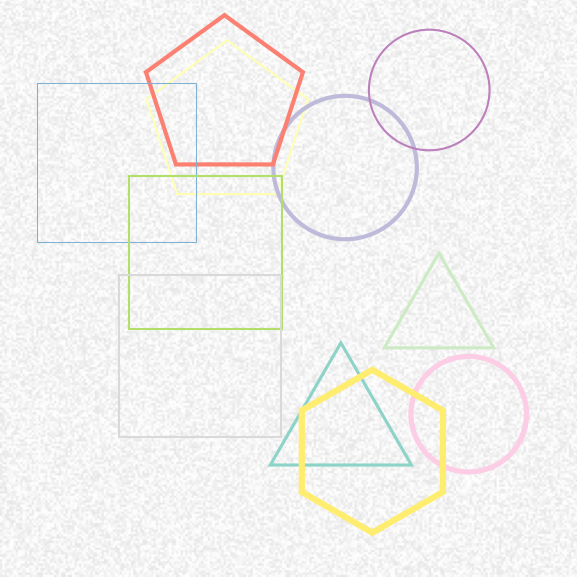[{"shape": "triangle", "thickness": 1.5, "radius": 0.71, "center": [0.59, 0.264]}, {"shape": "pentagon", "thickness": 1, "radius": 0.74, "center": [0.393, 0.782]}, {"shape": "circle", "thickness": 2, "radius": 0.62, "center": [0.598, 0.709]}, {"shape": "pentagon", "thickness": 2, "radius": 0.71, "center": [0.389, 0.83]}, {"shape": "square", "thickness": 0.5, "radius": 0.69, "center": [0.202, 0.718]}, {"shape": "square", "thickness": 1, "radius": 0.66, "center": [0.356, 0.562]}, {"shape": "circle", "thickness": 2.5, "radius": 0.5, "center": [0.812, 0.282]}, {"shape": "square", "thickness": 1, "radius": 0.7, "center": [0.347, 0.382]}, {"shape": "circle", "thickness": 1, "radius": 0.52, "center": [0.743, 0.843]}, {"shape": "triangle", "thickness": 1.5, "radius": 0.55, "center": [0.76, 0.452]}, {"shape": "hexagon", "thickness": 3, "radius": 0.71, "center": [0.645, 0.218]}]